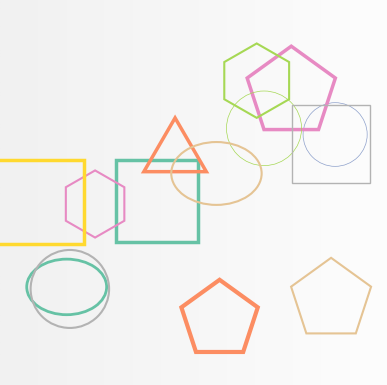[{"shape": "square", "thickness": 2.5, "radius": 0.53, "center": [0.405, 0.477]}, {"shape": "oval", "thickness": 2, "radius": 0.52, "center": [0.172, 0.255]}, {"shape": "pentagon", "thickness": 3, "radius": 0.52, "center": [0.567, 0.17]}, {"shape": "triangle", "thickness": 2.5, "radius": 0.47, "center": [0.452, 0.601]}, {"shape": "circle", "thickness": 0.5, "radius": 0.41, "center": [0.865, 0.651]}, {"shape": "hexagon", "thickness": 1.5, "radius": 0.44, "center": [0.245, 0.47]}, {"shape": "pentagon", "thickness": 2.5, "radius": 0.6, "center": [0.752, 0.76]}, {"shape": "hexagon", "thickness": 1.5, "radius": 0.48, "center": [0.662, 0.791]}, {"shape": "circle", "thickness": 0.5, "radius": 0.48, "center": [0.681, 0.667]}, {"shape": "square", "thickness": 2.5, "radius": 0.55, "center": [0.107, 0.476]}, {"shape": "pentagon", "thickness": 1.5, "radius": 0.54, "center": [0.854, 0.222]}, {"shape": "oval", "thickness": 1.5, "radius": 0.58, "center": [0.559, 0.549]}, {"shape": "square", "thickness": 1, "radius": 0.5, "center": [0.855, 0.627]}, {"shape": "circle", "thickness": 1.5, "radius": 0.51, "center": [0.18, 0.249]}]